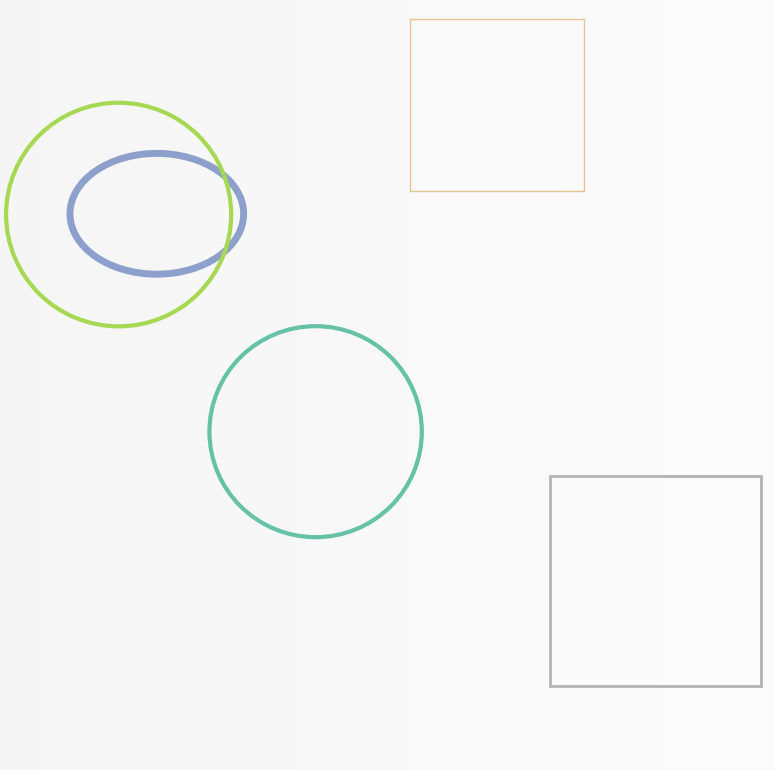[{"shape": "circle", "thickness": 1.5, "radius": 0.69, "center": [0.407, 0.439]}, {"shape": "oval", "thickness": 2.5, "radius": 0.56, "center": [0.202, 0.722]}, {"shape": "circle", "thickness": 1.5, "radius": 0.73, "center": [0.153, 0.721]}, {"shape": "square", "thickness": 0.5, "radius": 0.56, "center": [0.642, 0.864]}, {"shape": "square", "thickness": 1, "radius": 0.68, "center": [0.845, 0.245]}]